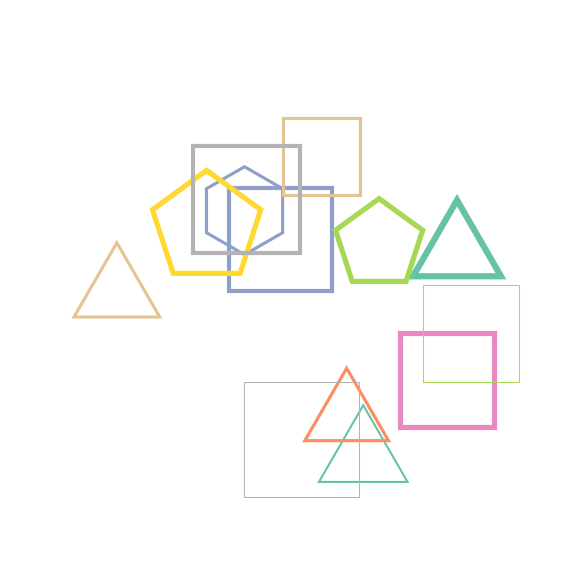[{"shape": "triangle", "thickness": 3, "radius": 0.44, "center": [0.791, 0.565]}, {"shape": "triangle", "thickness": 1, "radius": 0.44, "center": [0.629, 0.209]}, {"shape": "triangle", "thickness": 1.5, "radius": 0.42, "center": [0.6, 0.278]}, {"shape": "square", "thickness": 2, "radius": 0.44, "center": [0.485, 0.584]}, {"shape": "hexagon", "thickness": 1.5, "radius": 0.38, "center": [0.423, 0.634]}, {"shape": "square", "thickness": 2.5, "radius": 0.41, "center": [0.774, 0.341]}, {"shape": "square", "thickness": 0.5, "radius": 0.42, "center": [0.816, 0.422]}, {"shape": "pentagon", "thickness": 2.5, "radius": 0.4, "center": [0.656, 0.576]}, {"shape": "pentagon", "thickness": 2.5, "radius": 0.49, "center": [0.358, 0.606]}, {"shape": "triangle", "thickness": 1.5, "radius": 0.43, "center": [0.202, 0.493]}, {"shape": "square", "thickness": 1.5, "radius": 0.33, "center": [0.557, 0.728]}, {"shape": "square", "thickness": 2, "radius": 0.46, "center": [0.427, 0.654]}, {"shape": "square", "thickness": 0.5, "radius": 0.5, "center": [0.522, 0.238]}]